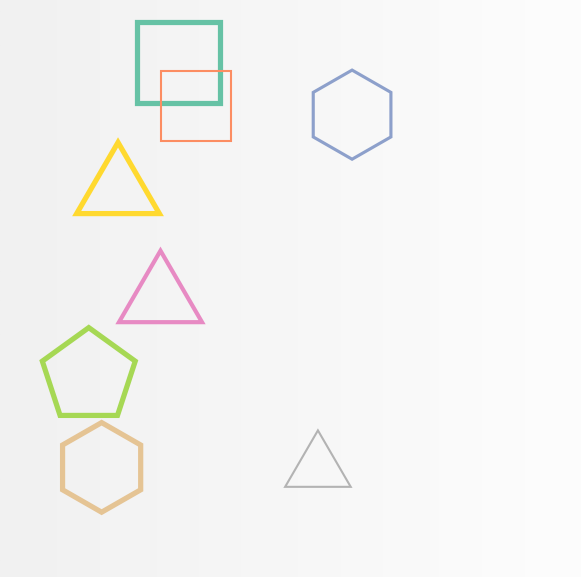[{"shape": "square", "thickness": 2.5, "radius": 0.35, "center": [0.307, 0.891]}, {"shape": "square", "thickness": 1, "radius": 0.3, "center": [0.337, 0.816]}, {"shape": "hexagon", "thickness": 1.5, "radius": 0.39, "center": [0.606, 0.801]}, {"shape": "triangle", "thickness": 2, "radius": 0.41, "center": [0.276, 0.483]}, {"shape": "pentagon", "thickness": 2.5, "radius": 0.42, "center": [0.153, 0.348]}, {"shape": "triangle", "thickness": 2.5, "radius": 0.41, "center": [0.203, 0.67]}, {"shape": "hexagon", "thickness": 2.5, "radius": 0.39, "center": [0.175, 0.19]}, {"shape": "triangle", "thickness": 1, "radius": 0.33, "center": [0.547, 0.189]}]